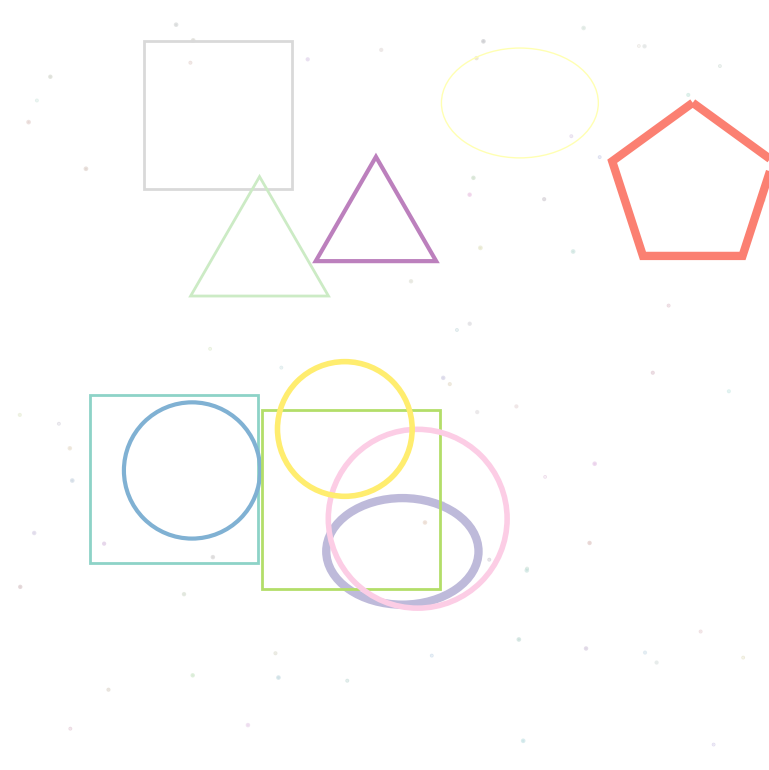[{"shape": "square", "thickness": 1, "radius": 0.55, "center": [0.226, 0.378]}, {"shape": "oval", "thickness": 0.5, "radius": 0.51, "center": [0.675, 0.866]}, {"shape": "oval", "thickness": 3, "radius": 0.49, "center": [0.523, 0.284]}, {"shape": "pentagon", "thickness": 3, "radius": 0.55, "center": [0.9, 0.757]}, {"shape": "circle", "thickness": 1.5, "radius": 0.44, "center": [0.249, 0.389]}, {"shape": "square", "thickness": 1, "radius": 0.58, "center": [0.456, 0.351]}, {"shape": "circle", "thickness": 2, "radius": 0.58, "center": [0.542, 0.326]}, {"shape": "square", "thickness": 1, "radius": 0.48, "center": [0.283, 0.851]}, {"shape": "triangle", "thickness": 1.5, "radius": 0.45, "center": [0.488, 0.706]}, {"shape": "triangle", "thickness": 1, "radius": 0.52, "center": [0.337, 0.667]}, {"shape": "circle", "thickness": 2, "radius": 0.44, "center": [0.448, 0.443]}]